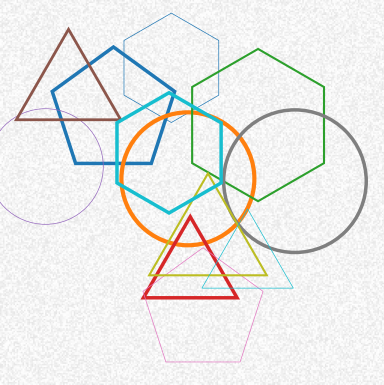[{"shape": "pentagon", "thickness": 2.5, "radius": 0.84, "center": [0.295, 0.711]}, {"shape": "hexagon", "thickness": 0.5, "radius": 0.71, "center": [0.445, 0.824]}, {"shape": "circle", "thickness": 3, "radius": 0.86, "center": [0.488, 0.536]}, {"shape": "hexagon", "thickness": 1.5, "radius": 0.99, "center": [0.67, 0.675]}, {"shape": "triangle", "thickness": 2.5, "radius": 0.7, "center": [0.494, 0.297]}, {"shape": "circle", "thickness": 0.5, "radius": 0.75, "center": [0.118, 0.567]}, {"shape": "triangle", "thickness": 2, "radius": 0.78, "center": [0.178, 0.767]}, {"shape": "pentagon", "thickness": 0.5, "radius": 0.82, "center": [0.527, 0.193]}, {"shape": "circle", "thickness": 2.5, "radius": 0.93, "center": [0.766, 0.529]}, {"shape": "triangle", "thickness": 1.5, "radius": 0.88, "center": [0.54, 0.373]}, {"shape": "triangle", "thickness": 0.5, "radius": 0.69, "center": [0.643, 0.32]}, {"shape": "hexagon", "thickness": 2.5, "radius": 0.78, "center": [0.439, 0.603]}]